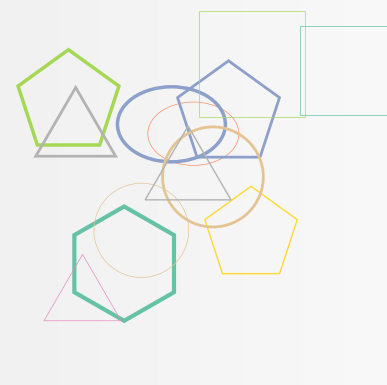[{"shape": "square", "thickness": 0.5, "radius": 0.58, "center": [0.891, 0.817]}, {"shape": "hexagon", "thickness": 3, "radius": 0.74, "center": [0.32, 0.315]}, {"shape": "oval", "thickness": 0.5, "radius": 0.59, "center": [0.499, 0.653]}, {"shape": "pentagon", "thickness": 2, "radius": 0.69, "center": [0.59, 0.704]}, {"shape": "oval", "thickness": 2.5, "radius": 0.7, "center": [0.442, 0.677]}, {"shape": "triangle", "thickness": 0.5, "radius": 0.57, "center": [0.213, 0.224]}, {"shape": "square", "thickness": 0.5, "radius": 0.68, "center": [0.65, 0.833]}, {"shape": "pentagon", "thickness": 2.5, "radius": 0.68, "center": [0.177, 0.734]}, {"shape": "pentagon", "thickness": 1, "radius": 0.63, "center": [0.648, 0.391]}, {"shape": "circle", "thickness": 2, "radius": 0.65, "center": [0.55, 0.54]}, {"shape": "circle", "thickness": 0.5, "radius": 0.61, "center": [0.365, 0.402]}, {"shape": "triangle", "thickness": 2, "radius": 0.59, "center": [0.195, 0.654]}, {"shape": "triangle", "thickness": 1, "radius": 0.64, "center": [0.485, 0.545]}]